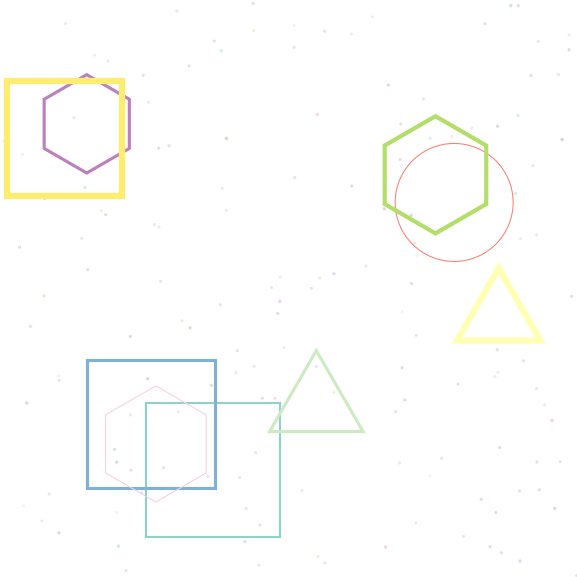[{"shape": "square", "thickness": 1, "radius": 0.58, "center": [0.369, 0.186]}, {"shape": "triangle", "thickness": 3, "radius": 0.42, "center": [0.864, 0.451]}, {"shape": "circle", "thickness": 0.5, "radius": 0.51, "center": [0.786, 0.649]}, {"shape": "square", "thickness": 1.5, "radius": 0.56, "center": [0.262, 0.265]}, {"shape": "hexagon", "thickness": 2, "radius": 0.51, "center": [0.754, 0.696]}, {"shape": "hexagon", "thickness": 0.5, "radius": 0.5, "center": [0.27, 0.23]}, {"shape": "hexagon", "thickness": 1.5, "radius": 0.43, "center": [0.15, 0.785]}, {"shape": "triangle", "thickness": 1.5, "radius": 0.47, "center": [0.548, 0.299]}, {"shape": "square", "thickness": 3, "radius": 0.5, "center": [0.112, 0.759]}]